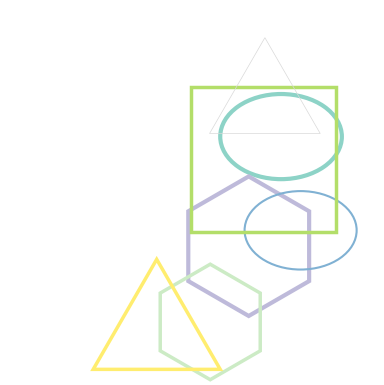[{"shape": "oval", "thickness": 3, "radius": 0.79, "center": [0.73, 0.645]}, {"shape": "hexagon", "thickness": 3, "radius": 0.91, "center": [0.646, 0.361]}, {"shape": "oval", "thickness": 1.5, "radius": 0.73, "center": [0.781, 0.402]}, {"shape": "square", "thickness": 2.5, "radius": 0.94, "center": [0.685, 0.586]}, {"shape": "triangle", "thickness": 0.5, "radius": 0.83, "center": [0.688, 0.736]}, {"shape": "hexagon", "thickness": 2.5, "radius": 0.75, "center": [0.546, 0.164]}, {"shape": "triangle", "thickness": 2.5, "radius": 0.95, "center": [0.407, 0.136]}]